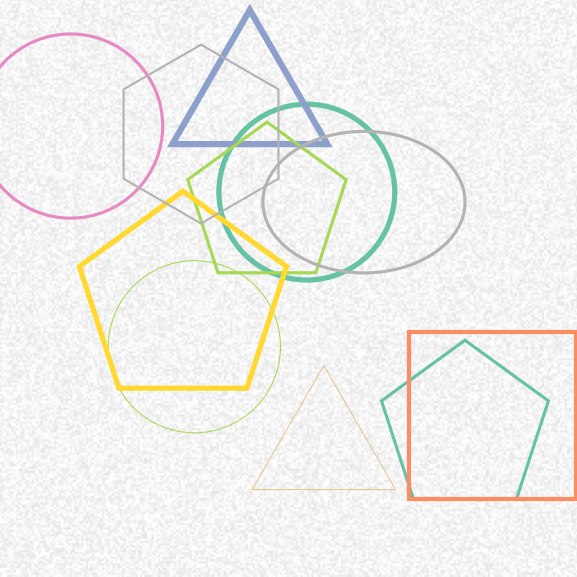[{"shape": "pentagon", "thickness": 1.5, "radius": 0.76, "center": [0.805, 0.258]}, {"shape": "circle", "thickness": 2.5, "radius": 0.76, "center": [0.531, 0.667]}, {"shape": "square", "thickness": 2, "radius": 0.72, "center": [0.853, 0.28]}, {"shape": "triangle", "thickness": 3, "radius": 0.77, "center": [0.433, 0.827]}, {"shape": "circle", "thickness": 1.5, "radius": 0.8, "center": [0.122, 0.781]}, {"shape": "pentagon", "thickness": 1.5, "radius": 0.72, "center": [0.462, 0.643]}, {"shape": "circle", "thickness": 0.5, "radius": 0.75, "center": [0.337, 0.399]}, {"shape": "pentagon", "thickness": 2.5, "radius": 0.94, "center": [0.317, 0.479]}, {"shape": "triangle", "thickness": 0.5, "radius": 0.72, "center": [0.561, 0.223]}, {"shape": "hexagon", "thickness": 1, "radius": 0.77, "center": [0.348, 0.767]}, {"shape": "oval", "thickness": 1.5, "radius": 0.88, "center": [0.63, 0.649]}]